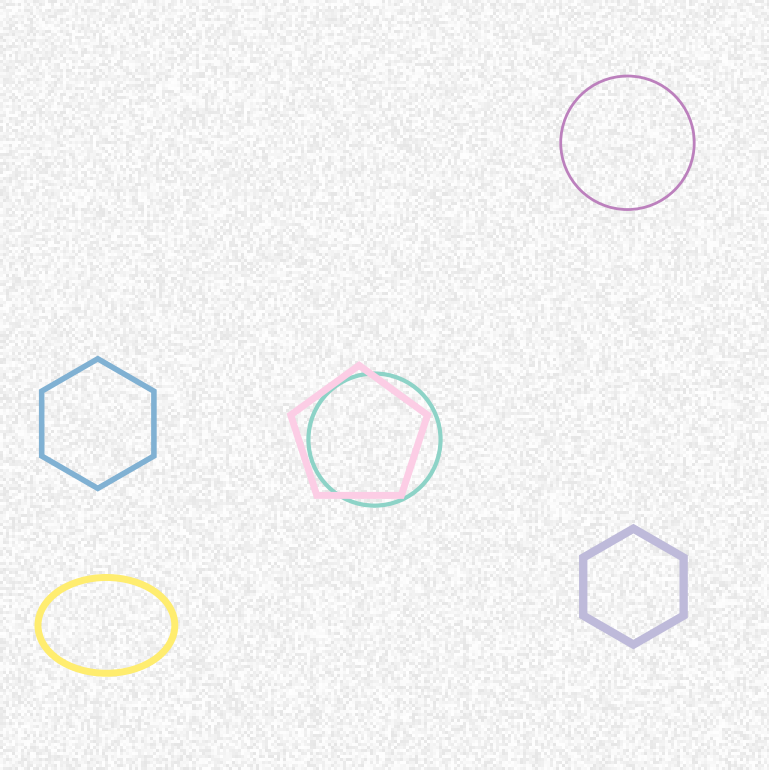[{"shape": "circle", "thickness": 1.5, "radius": 0.43, "center": [0.486, 0.429]}, {"shape": "hexagon", "thickness": 3, "radius": 0.38, "center": [0.823, 0.238]}, {"shape": "hexagon", "thickness": 2, "radius": 0.42, "center": [0.127, 0.45]}, {"shape": "pentagon", "thickness": 2.5, "radius": 0.47, "center": [0.466, 0.432]}, {"shape": "circle", "thickness": 1, "radius": 0.43, "center": [0.815, 0.815]}, {"shape": "oval", "thickness": 2.5, "radius": 0.44, "center": [0.138, 0.188]}]